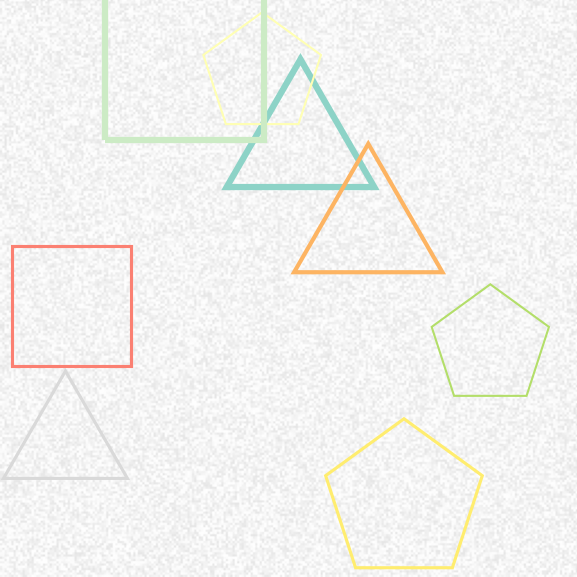[{"shape": "triangle", "thickness": 3, "radius": 0.74, "center": [0.52, 0.749]}, {"shape": "pentagon", "thickness": 1, "radius": 0.54, "center": [0.454, 0.871]}, {"shape": "square", "thickness": 1.5, "radius": 0.52, "center": [0.123, 0.469]}, {"shape": "triangle", "thickness": 2, "radius": 0.74, "center": [0.638, 0.602]}, {"shape": "pentagon", "thickness": 1, "radius": 0.53, "center": [0.849, 0.4]}, {"shape": "triangle", "thickness": 1.5, "radius": 0.62, "center": [0.113, 0.233]}, {"shape": "square", "thickness": 3, "radius": 0.69, "center": [0.319, 0.894]}, {"shape": "pentagon", "thickness": 1.5, "radius": 0.71, "center": [0.7, 0.131]}]